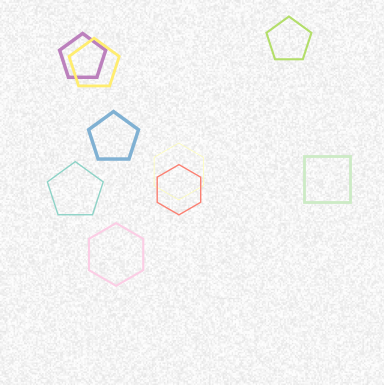[{"shape": "pentagon", "thickness": 1, "radius": 0.38, "center": [0.196, 0.504]}, {"shape": "hexagon", "thickness": 0.5, "radius": 0.37, "center": [0.464, 0.555]}, {"shape": "hexagon", "thickness": 1, "radius": 0.33, "center": [0.465, 0.507]}, {"shape": "pentagon", "thickness": 2.5, "radius": 0.34, "center": [0.295, 0.642]}, {"shape": "pentagon", "thickness": 1.5, "radius": 0.31, "center": [0.75, 0.896]}, {"shape": "hexagon", "thickness": 1.5, "radius": 0.41, "center": [0.302, 0.339]}, {"shape": "pentagon", "thickness": 2.5, "radius": 0.31, "center": [0.215, 0.85]}, {"shape": "square", "thickness": 2, "radius": 0.3, "center": [0.849, 0.535]}, {"shape": "pentagon", "thickness": 2, "radius": 0.34, "center": [0.245, 0.832]}]